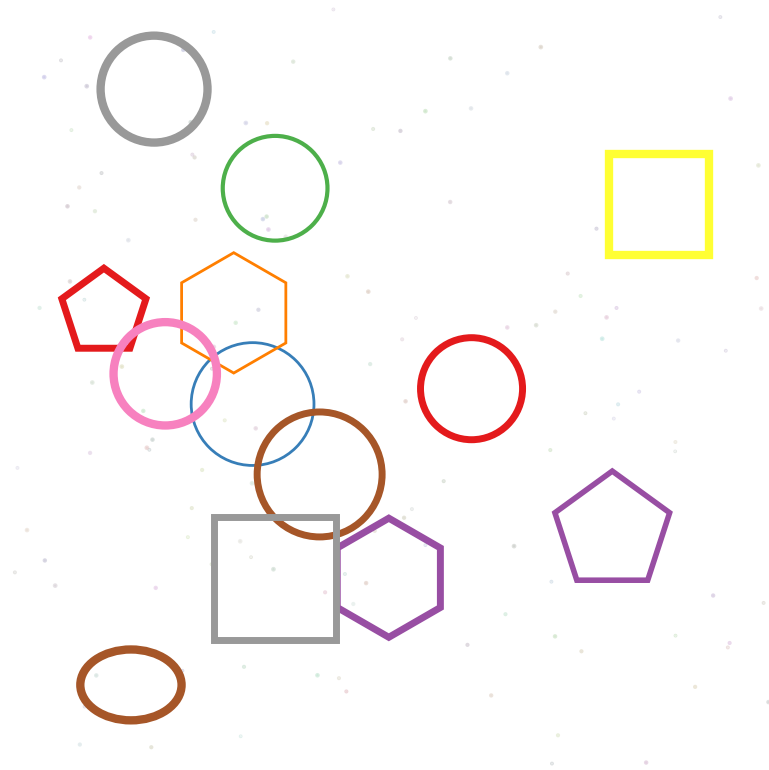[{"shape": "pentagon", "thickness": 2.5, "radius": 0.29, "center": [0.135, 0.594]}, {"shape": "circle", "thickness": 2.5, "radius": 0.33, "center": [0.612, 0.495]}, {"shape": "circle", "thickness": 1, "radius": 0.4, "center": [0.328, 0.475]}, {"shape": "circle", "thickness": 1.5, "radius": 0.34, "center": [0.357, 0.756]}, {"shape": "hexagon", "thickness": 2.5, "radius": 0.39, "center": [0.505, 0.25]}, {"shape": "pentagon", "thickness": 2, "radius": 0.39, "center": [0.795, 0.31]}, {"shape": "hexagon", "thickness": 1, "radius": 0.39, "center": [0.304, 0.594]}, {"shape": "square", "thickness": 3, "radius": 0.33, "center": [0.856, 0.735]}, {"shape": "circle", "thickness": 2.5, "radius": 0.41, "center": [0.415, 0.384]}, {"shape": "oval", "thickness": 3, "radius": 0.33, "center": [0.17, 0.11]}, {"shape": "circle", "thickness": 3, "radius": 0.34, "center": [0.215, 0.515]}, {"shape": "circle", "thickness": 3, "radius": 0.35, "center": [0.2, 0.884]}, {"shape": "square", "thickness": 2.5, "radius": 0.4, "center": [0.357, 0.249]}]